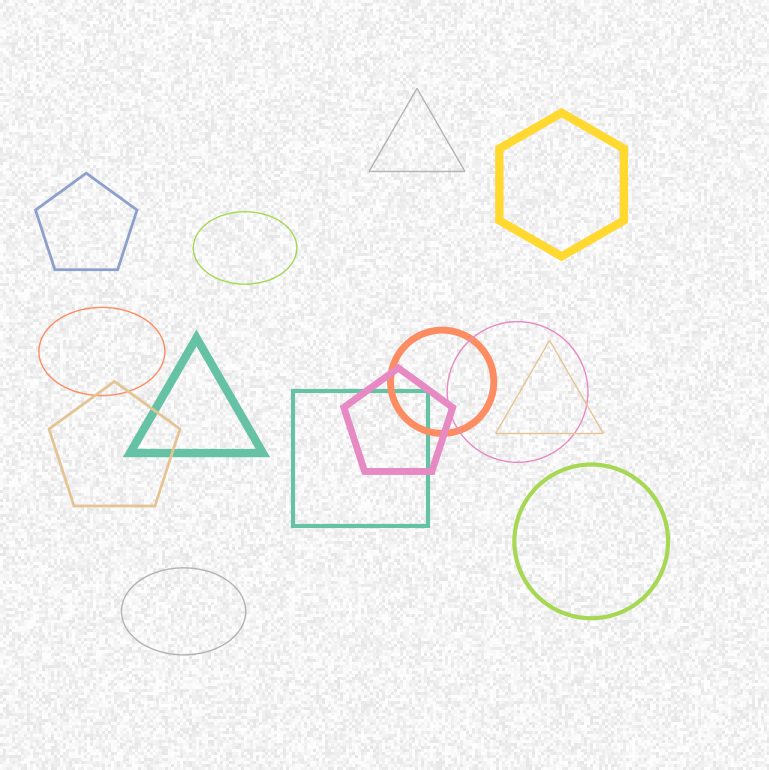[{"shape": "square", "thickness": 1.5, "radius": 0.44, "center": [0.468, 0.405]}, {"shape": "triangle", "thickness": 3, "radius": 0.5, "center": [0.255, 0.461]}, {"shape": "circle", "thickness": 2.5, "radius": 0.34, "center": [0.574, 0.504]}, {"shape": "oval", "thickness": 0.5, "radius": 0.41, "center": [0.132, 0.544]}, {"shape": "pentagon", "thickness": 1, "radius": 0.35, "center": [0.112, 0.706]}, {"shape": "pentagon", "thickness": 2.5, "radius": 0.37, "center": [0.517, 0.448]}, {"shape": "circle", "thickness": 0.5, "radius": 0.46, "center": [0.672, 0.491]}, {"shape": "oval", "thickness": 0.5, "radius": 0.34, "center": [0.318, 0.678]}, {"shape": "circle", "thickness": 1.5, "radius": 0.5, "center": [0.768, 0.297]}, {"shape": "hexagon", "thickness": 3, "radius": 0.47, "center": [0.729, 0.76]}, {"shape": "triangle", "thickness": 0.5, "radius": 0.4, "center": [0.714, 0.477]}, {"shape": "pentagon", "thickness": 1, "radius": 0.45, "center": [0.149, 0.415]}, {"shape": "oval", "thickness": 0.5, "radius": 0.4, "center": [0.238, 0.206]}, {"shape": "triangle", "thickness": 0.5, "radius": 0.36, "center": [0.542, 0.813]}]